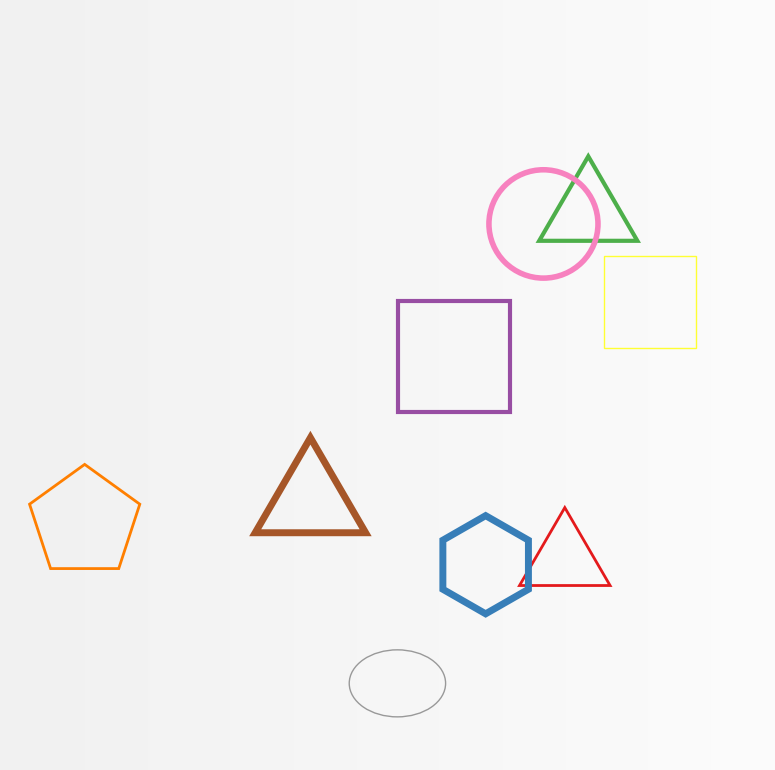[{"shape": "triangle", "thickness": 1, "radius": 0.34, "center": [0.729, 0.273]}, {"shape": "hexagon", "thickness": 2.5, "radius": 0.32, "center": [0.627, 0.267]}, {"shape": "triangle", "thickness": 1.5, "radius": 0.37, "center": [0.759, 0.724]}, {"shape": "square", "thickness": 1.5, "radius": 0.36, "center": [0.586, 0.537]}, {"shape": "pentagon", "thickness": 1, "radius": 0.37, "center": [0.109, 0.322]}, {"shape": "square", "thickness": 0.5, "radius": 0.3, "center": [0.838, 0.608]}, {"shape": "triangle", "thickness": 2.5, "radius": 0.41, "center": [0.401, 0.349]}, {"shape": "circle", "thickness": 2, "radius": 0.35, "center": [0.701, 0.709]}, {"shape": "oval", "thickness": 0.5, "radius": 0.31, "center": [0.513, 0.113]}]